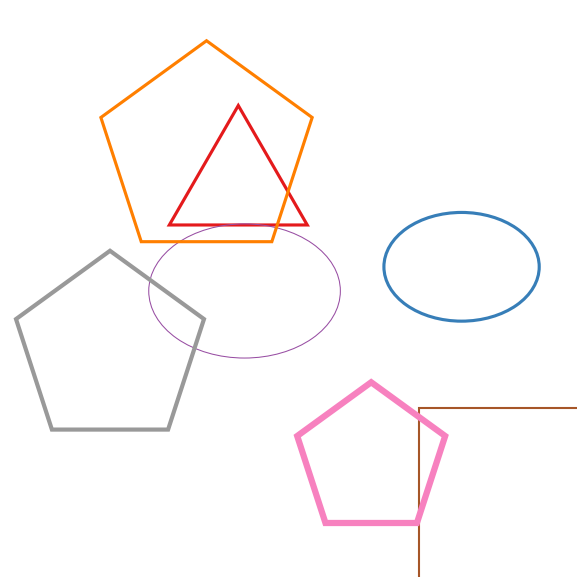[{"shape": "triangle", "thickness": 1.5, "radius": 0.69, "center": [0.413, 0.679]}, {"shape": "oval", "thickness": 1.5, "radius": 0.67, "center": [0.799, 0.537]}, {"shape": "oval", "thickness": 0.5, "radius": 0.83, "center": [0.423, 0.495]}, {"shape": "pentagon", "thickness": 1.5, "radius": 0.96, "center": [0.358, 0.736]}, {"shape": "square", "thickness": 1, "radius": 0.8, "center": [0.886, 0.134]}, {"shape": "pentagon", "thickness": 3, "radius": 0.67, "center": [0.643, 0.202]}, {"shape": "pentagon", "thickness": 2, "radius": 0.86, "center": [0.19, 0.394]}]